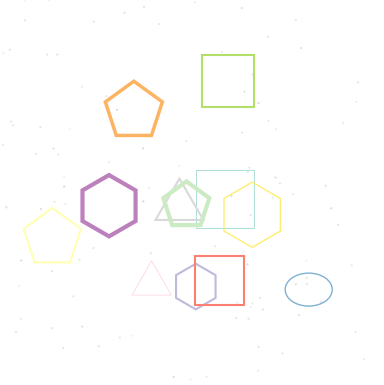[{"shape": "square", "thickness": 0.5, "radius": 0.38, "center": [0.584, 0.483]}, {"shape": "pentagon", "thickness": 1.5, "radius": 0.39, "center": [0.136, 0.382]}, {"shape": "hexagon", "thickness": 1.5, "radius": 0.3, "center": [0.509, 0.256]}, {"shape": "square", "thickness": 1.5, "radius": 0.31, "center": [0.57, 0.271]}, {"shape": "oval", "thickness": 1, "radius": 0.31, "center": [0.802, 0.248]}, {"shape": "pentagon", "thickness": 2.5, "radius": 0.39, "center": [0.348, 0.711]}, {"shape": "square", "thickness": 1.5, "radius": 0.34, "center": [0.591, 0.79]}, {"shape": "triangle", "thickness": 0.5, "radius": 0.3, "center": [0.394, 0.263]}, {"shape": "triangle", "thickness": 1.5, "radius": 0.36, "center": [0.466, 0.464]}, {"shape": "hexagon", "thickness": 3, "radius": 0.4, "center": [0.283, 0.466]}, {"shape": "pentagon", "thickness": 3, "radius": 0.31, "center": [0.484, 0.466]}, {"shape": "hexagon", "thickness": 1, "radius": 0.42, "center": [0.655, 0.442]}]